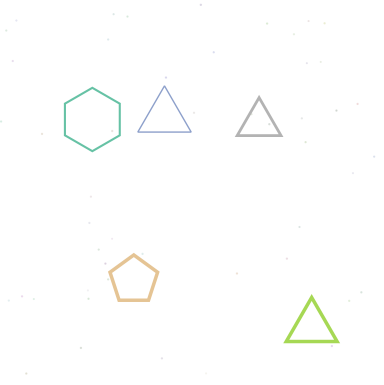[{"shape": "hexagon", "thickness": 1.5, "radius": 0.41, "center": [0.24, 0.69]}, {"shape": "triangle", "thickness": 1, "radius": 0.4, "center": [0.427, 0.697]}, {"shape": "triangle", "thickness": 2.5, "radius": 0.38, "center": [0.81, 0.151]}, {"shape": "pentagon", "thickness": 2.5, "radius": 0.32, "center": [0.348, 0.273]}, {"shape": "triangle", "thickness": 2, "radius": 0.33, "center": [0.673, 0.681]}]